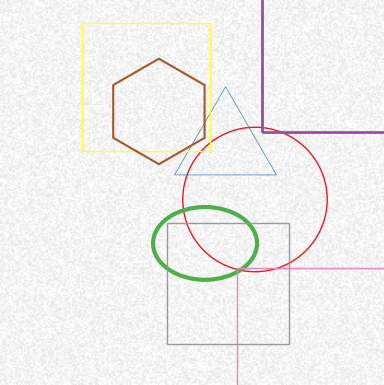[{"shape": "circle", "thickness": 1, "radius": 0.94, "center": [0.662, 0.482]}, {"shape": "triangle", "thickness": 0.5, "radius": 0.76, "center": [0.586, 0.622]}, {"shape": "oval", "thickness": 3, "radius": 0.67, "center": [0.533, 0.368]}, {"shape": "square", "thickness": 2, "radius": 1.0, "center": [0.879, 0.857]}, {"shape": "square", "thickness": 1, "radius": 0.83, "center": [0.379, 0.775]}, {"shape": "hexagon", "thickness": 1.5, "radius": 0.68, "center": [0.413, 0.711]}, {"shape": "square", "thickness": 1, "radius": 0.99, "center": [0.814, 0.105]}, {"shape": "square", "thickness": 1, "radius": 0.79, "center": [0.591, 0.264]}]